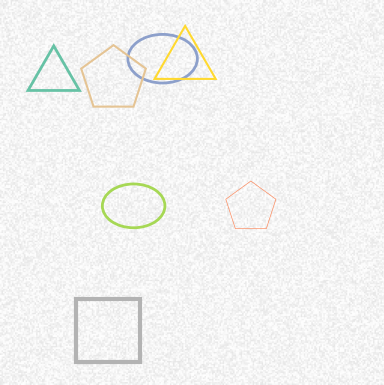[{"shape": "triangle", "thickness": 2, "radius": 0.39, "center": [0.14, 0.804]}, {"shape": "pentagon", "thickness": 0.5, "radius": 0.34, "center": [0.652, 0.461]}, {"shape": "oval", "thickness": 2, "radius": 0.45, "center": [0.422, 0.848]}, {"shape": "oval", "thickness": 2, "radius": 0.41, "center": [0.347, 0.465]}, {"shape": "triangle", "thickness": 1.5, "radius": 0.46, "center": [0.481, 0.841]}, {"shape": "pentagon", "thickness": 1.5, "radius": 0.44, "center": [0.295, 0.794]}, {"shape": "square", "thickness": 3, "radius": 0.41, "center": [0.28, 0.141]}]